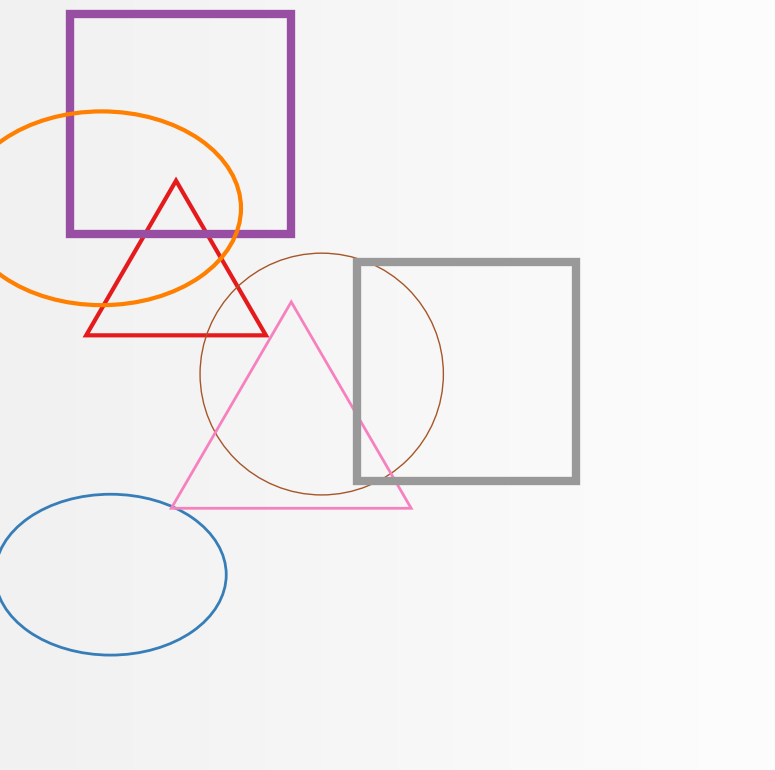[{"shape": "triangle", "thickness": 1.5, "radius": 0.67, "center": [0.227, 0.631]}, {"shape": "oval", "thickness": 1, "radius": 0.75, "center": [0.143, 0.254]}, {"shape": "square", "thickness": 3, "radius": 0.71, "center": [0.233, 0.839]}, {"shape": "oval", "thickness": 1.5, "radius": 0.9, "center": [0.131, 0.73]}, {"shape": "circle", "thickness": 0.5, "radius": 0.78, "center": [0.415, 0.514]}, {"shape": "triangle", "thickness": 1, "radius": 0.89, "center": [0.376, 0.429]}, {"shape": "square", "thickness": 3, "radius": 0.71, "center": [0.602, 0.518]}]